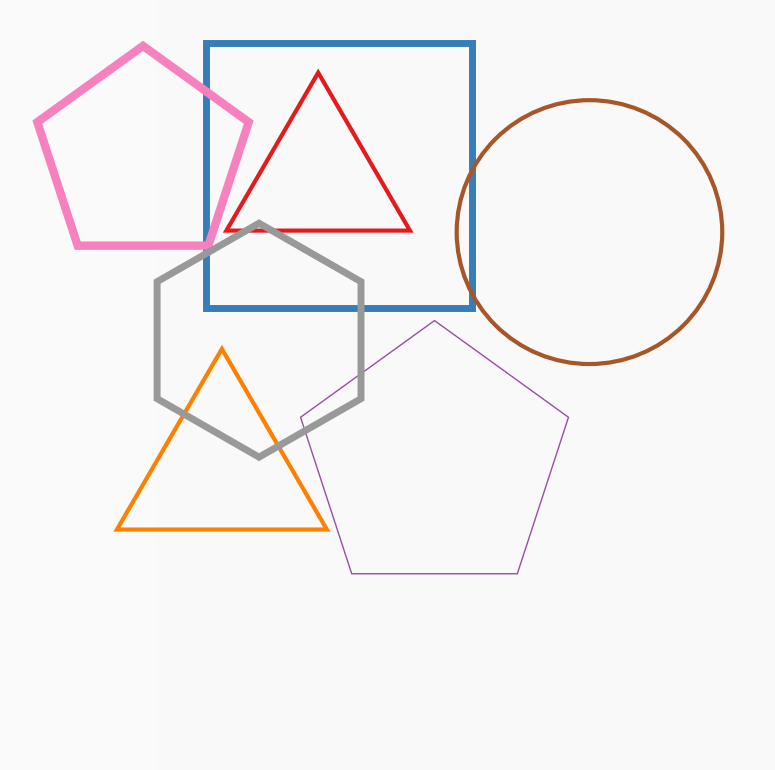[{"shape": "triangle", "thickness": 1.5, "radius": 0.68, "center": [0.411, 0.769]}, {"shape": "square", "thickness": 2.5, "radius": 0.86, "center": [0.438, 0.772]}, {"shape": "pentagon", "thickness": 0.5, "radius": 0.91, "center": [0.561, 0.402]}, {"shape": "triangle", "thickness": 1.5, "radius": 0.78, "center": [0.286, 0.39]}, {"shape": "circle", "thickness": 1.5, "radius": 0.86, "center": [0.761, 0.699]}, {"shape": "pentagon", "thickness": 3, "radius": 0.72, "center": [0.185, 0.797]}, {"shape": "hexagon", "thickness": 2.5, "radius": 0.76, "center": [0.334, 0.558]}]